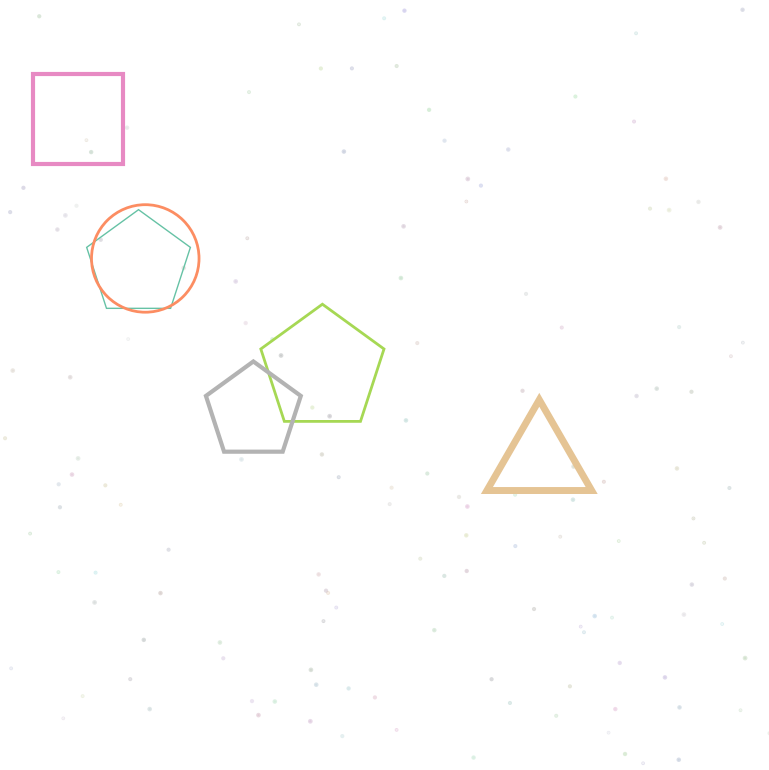[{"shape": "pentagon", "thickness": 0.5, "radius": 0.35, "center": [0.18, 0.657]}, {"shape": "circle", "thickness": 1, "radius": 0.35, "center": [0.189, 0.664]}, {"shape": "square", "thickness": 1.5, "radius": 0.29, "center": [0.102, 0.846]}, {"shape": "pentagon", "thickness": 1, "radius": 0.42, "center": [0.419, 0.521]}, {"shape": "triangle", "thickness": 2.5, "radius": 0.39, "center": [0.7, 0.402]}, {"shape": "pentagon", "thickness": 1.5, "radius": 0.32, "center": [0.329, 0.466]}]